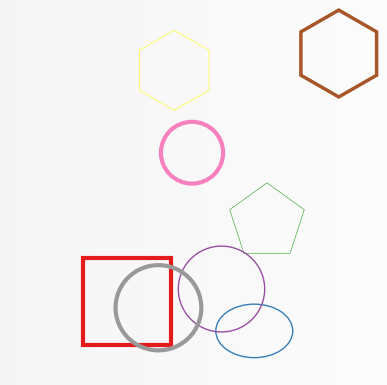[{"shape": "square", "thickness": 3, "radius": 0.56, "center": [0.328, 0.216]}, {"shape": "oval", "thickness": 1, "radius": 0.5, "center": [0.656, 0.14]}, {"shape": "pentagon", "thickness": 0.5, "radius": 0.51, "center": [0.689, 0.424]}, {"shape": "circle", "thickness": 1, "radius": 0.56, "center": [0.572, 0.249]}, {"shape": "hexagon", "thickness": 0.5, "radius": 0.52, "center": [0.449, 0.817]}, {"shape": "hexagon", "thickness": 2.5, "radius": 0.56, "center": [0.874, 0.861]}, {"shape": "circle", "thickness": 3, "radius": 0.4, "center": [0.496, 0.603]}, {"shape": "circle", "thickness": 3, "radius": 0.55, "center": [0.409, 0.201]}]